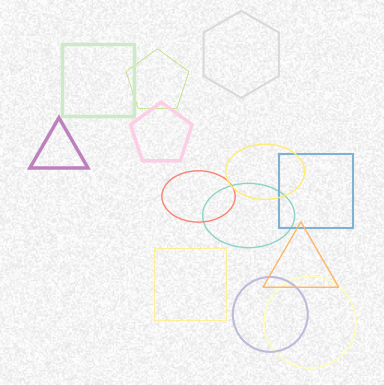[{"shape": "oval", "thickness": 1, "radius": 0.6, "center": [0.646, 0.44]}, {"shape": "circle", "thickness": 1, "radius": 0.6, "center": [0.805, 0.163]}, {"shape": "circle", "thickness": 1.5, "radius": 0.49, "center": [0.702, 0.183]}, {"shape": "oval", "thickness": 1, "radius": 0.48, "center": [0.516, 0.49]}, {"shape": "square", "thickness": 1.5, "radius": 0.48, "center": [0.82, 0.504]}, {"shape": "triangle", "thickness": 1, "radius": 0.57, "center": [0.781, 0.311]}, {"shape": "pentagon", "thickness": 0.5, "radius": 0.43, "center": [0.409, 0.788]}, {"shape": "pentagon", "thickness": 2.5, "radius": 0.42, "center": [0.419, 0.65]}, {"shape": "hexagon", "thickness": 1.5, "radius": 0.56, "center": [0.627, 0.859]}, {"shape": "triangle", "thickness": 2.5, "radius": 0.44, "center": [0.153, 0.607]}, {"shape": "square", "thickness": 2.5, "radius": 0.47, "center": [0.255, 0.793]}, {"shape": "oval", "thickness": 1, "radius": 0.51, "center": [0.689, 0.554]}, {"shape": "square", "thickness": 0.5, "radius": 0.47, "center": [0.494, 0.262]}]